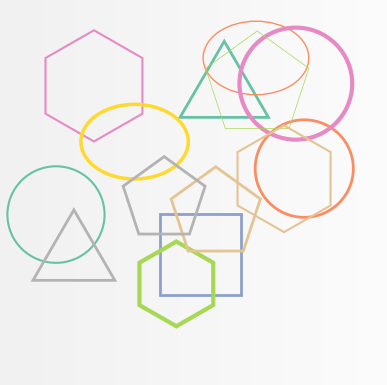[{"shape": "circle", "thickness": 1.5, "radius": 0.63, "center": [0.144, 0.443]}, {"shape": "triangle", "thickness": 2, "radius": 0.66, "center": [0.579, 0.761]}, {"shape": "circle", "thickness": 2, "radius": 0.63, "center": [0.785, 0.562]}, {"shape": "oval", "thickness": 1, "radius": 0.68, "center": [0.661, 0.849]}, {"shape": "square", "thickness": 2, "radius": 0.52, "center": [0.517, 0.338]}, {"shape": "hexagon", "thickness": 1.5, "radius": 0.72, "center": [0.242, 0.777]}, {"shape": "circle", "thickness": 3, "radius": 0.73, "center": [0.763, 0.783]}, {"shape": "pentagon", "thickness": 0.5, "radius": 0.7, "center": [0.664, 0.779]}, {"shape": "hexagon", "thickness": 3, "radius": 0.55, "center": [0.455, 0.263]}, {"shape": "oval", "thickness": 2.5, "radius": 0.69, "center": [0.347, 0.632]}, {"shape": "hexagon", "thickness": 1.5, "radius": 0.69, "center": [0.733, 0.536]}, {"shape": "pentagon", "thickness": 2, "radius": 0.61, "center": [0.557, 0.446]}, {"shape": "triangle", "thickness": 2, "radius": 0.61, "center": [0.191, 0.333]}, {"shape": "pentagon", "thickness": 2, "radius": 0.56, "center": [0.424, 0.482]}]